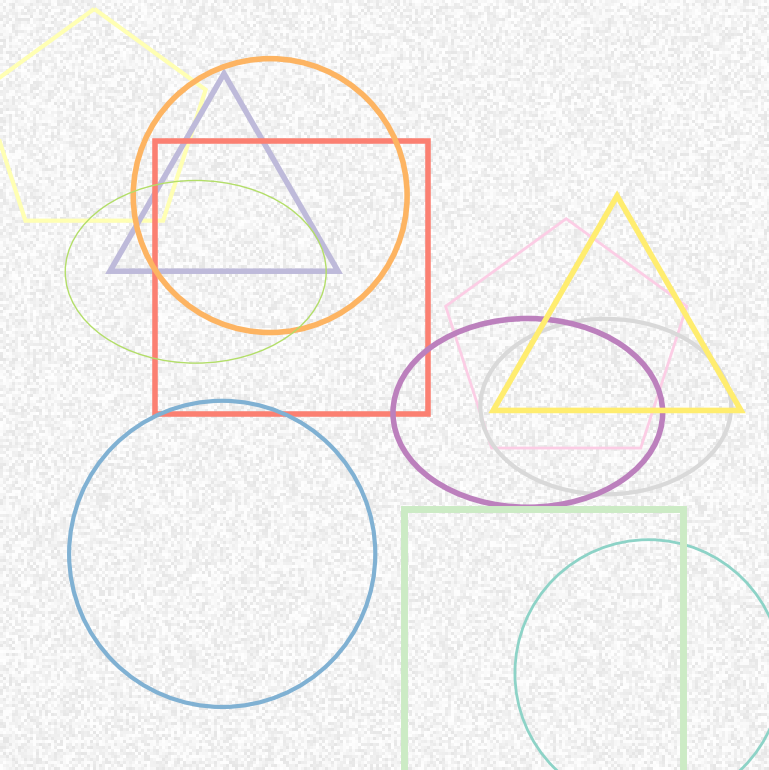[{"shape": "circle", "thickness": 1, "radius": 0.87, "center": [0.842, 0.126]}, {"shape": "pentagon", "thickness": 1.5, "radius": 0.76, "center": [0.122, 0.836]}, {"shape": "triangle", "thickness": 2, "radius": 0.86, "center": [0.291, 0.733]}, {"shape": "square", "thickness": 2, "radius": 0.88, "center": [0.378, 0.639]}, {"shape": "circle", "thickness": 1.5, "radius": 0.99, "center": [0.289, 0.281]}, {"shape": "circle", "thickness": 2, "radius": 0.89, "center": [0.351, 0.746]}, {"shape": "oval", "thickness": 0.5, "radius": 0.85, "center": [0.254, 0.647]}, {"shape": "pentagon", "thickness": 1, "radius": 0.82, "center": [0.735, 0.551]}, {"shape": "oval", "thickness": 1.5, "radius": 0.81, "center": [0.787, 0.472]}, {"shape": "oval", "thickness": 2, "radius": 0.88, "center": [0.685, 0.464]}, {"shape": "square", "thickness": 2.5, "radius": 0.91, "center": [0.705, 0.158]}, {"shape": "triangle", "thickness": 2, "radius": 0.93, "center": [0.801, 0.56]}]